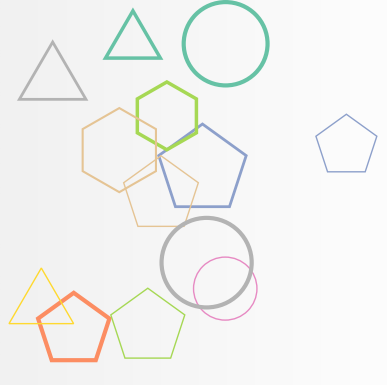[{"shape": "triangle", "thickness": 2.5, "radius": 0.41, "center": [0.343, 0.89]}, {"shape": "circle", "thickness": 3, "radius": 0.54, "center": [0.582, 0.886]}, {"shape": "pentagon", "thickness": 3, "radius": 0.48, "center": [0.19, 0.143]}, {"shape": "pentagon", "thickness": 2, "radius": 0.59, "center": [0.522, 0.559]}, {"shape": "pentagon", "thickness": 1, "radius": 0.41, "center": [0.894, 0.621]}, {"shape": "circle", "thickness": 1, "radius": 0.41, "center": [0.581, 0.25]}, {"shape": "hexagon", "thickness": 2.5, "radius": 0.44, "center": [0.431, 0.699]}, {"shape": "pentagon", "thickness": 1, "radius": 0.5, "center": [0.381, 0.151]}, {"shape": "triangle", "thickness": 1, "radius": 0.48, "center": [0.107, 0.208]}, {"shape": "hexagon", "thickness": 1.5, "radius": 0.55, "center": [0.308, 0.61]}, {"shape": "pentagon", "thickness": 1, "radius": 0.51, "center": [0.415, 0.494]}, {"shape": "triangle", "thickness": 2, "radius": 0.5, "center": [0.136, 0.792]}, {"shape": "circle", "thickness": 3, "radius": 0.58, "center": [0.533, 0.318]}]